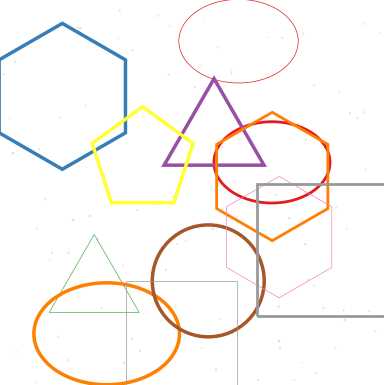[{"shape": "oval", "thickness": 2, "radius": 0.75, "center": [0.706, 0.578]}, {"shape": "oval", "thickness": 0.5, "radius": 0.78, "center": [0.62, 0.893]}, {"shape": "hexagon", "thickness": 2.5, "radius": 0.95, "center": [0.162, 0.75]}, {"shape": "triangle", "thickness": 0.5, "radius": 0.68, "center": [0.245, 0.256]}, {"shape": "triangle", "thickness": 2.5, "radius": 0.75, "center": [0.556, 0.646]}, {"shape": "oval", "thickness": 2.5, "radius": 0.95, "center": [0.277, 0.133]}, {"shape": "hexagon", "thickness": 2, "radius": 0.83, "center": [0.707, 0.542]}, {"shape": "pentagon", "thickness": 2.5, "radius": 0.69, "center": [0.37, 0.585]}, {"shape": "circle", "thickness": 2.5, "radius": 0.73, "center": [0.541, 0.27]}, {"shape": "hexagon", "thickness": 0.5, "radius": 0.79, "center": [0.725, 0.384]}, {"shape": "square", "thickness": 0.5, "radius": 0.72, "center": [0.472, 0.127]}, {"shape": "square", "thickness": 2, "radius": 0.86, "center": [0.84, 0.35]}]